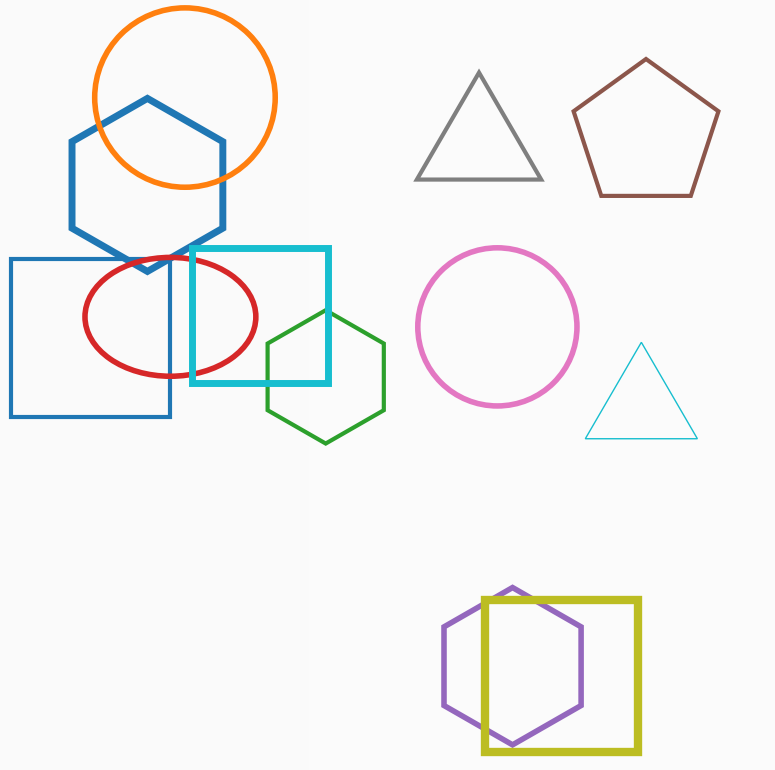[{"shape": "square", "thickness": 1.5, "radius": 0.51, "center": [0.117, 0.561]}, {"shape": "hexagon", "thickness": 2.5, "radius": 0.56, "center": [0.19, 0.76]}, {"shape": "circle", "thickness": 2, "radius": 0.58, "center": [0.239, 0.873]}, {"shape": "hexagon", "thickness": 1.5, "radius": 0.43, "center": [0.42, 0.511]}, {"shape": "oval", "thickness": 2, "radius": 0.55, "center": [0.22, 0.589]}, {"shape": "hexagon", "thickness": 2, "radius": 0.51, "center": [0.661, 0.135]}, {"shape": "pentagon", "thickness": 1.5, "radius": 0.49, "center": [0.834, 0.825]}, {"shape": "circle", "thickness": 2, "radius": 0.51, "center": [0.642, 0.575]}, {"shape": "triangle", "thickness": 1.5, "radius": 0.46, "center": [0.618, 0.813]}, {"shape": "square", "thickness": 3, "radius": 0.49, "center": [0.725, 0.122]}, {"shape": "triangle", "thickness": 0.5, "radius": 0.42, "center": [0.828, 0.472]}, {"shape": "square", "thickness": 2.5, "radius": 0.44, "center": [0.336, 0.59]}]